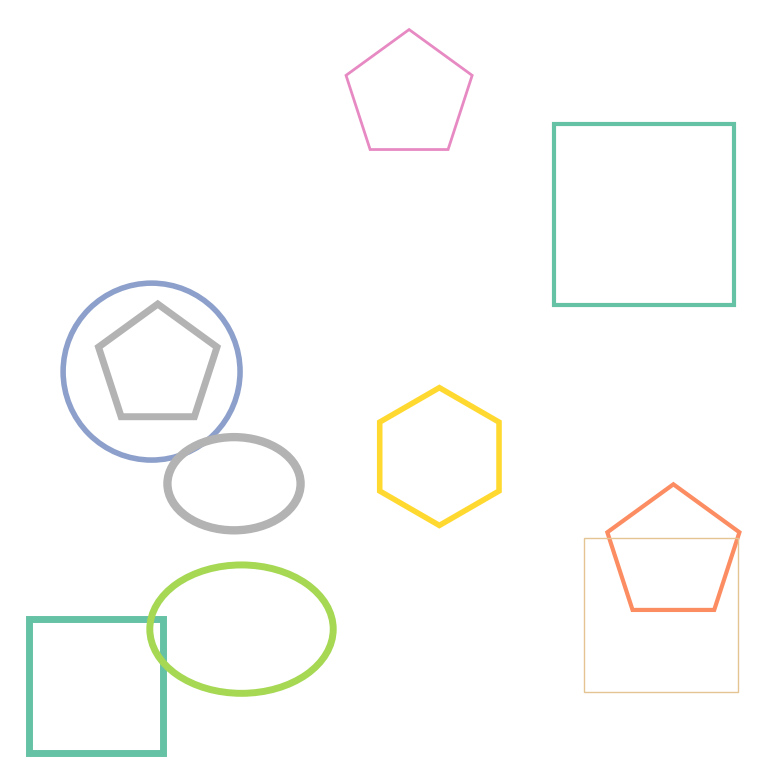[{"shape": "square", "thickness": 2.5, "radius": 0.43, "center": [0.125, 0.109]}, {"shape": "square", "thickness": 1.5, "radius": 0.59, "center": [0.836, 0.722]}, {"shape": "pentagon", "thickness": 1.5, "radius": 0.45, "center": [0.875, 0.281]}, {"shape": "circle", "thickness": 2, "radius": 0.57, "center": [0.197, 0.517]}, {"shape": "pentagon", "thickness": 1, "radius": 0.43, "center": [0.531, 0.875]}, {"shape": "oval", "thickness": 2.5, "radius": 0.6, "center": [0.314, 0.183]}, {"shape": "hexagon", "thickness": 2, "radius": 0.45, "center": [0.571, 0.407]}, {"shape": "square", "thickness": 0.5, "radius": 0.5, "center": [0.859, 0.201]}, {"shape": "pentagon", "thickness": 2.5, "radius": 0.4, "center": [0.205, 0.524]}, {"shape": "oval", "thickness": 3, "radius": 0.43, "center": [0.304, 0.372]}]